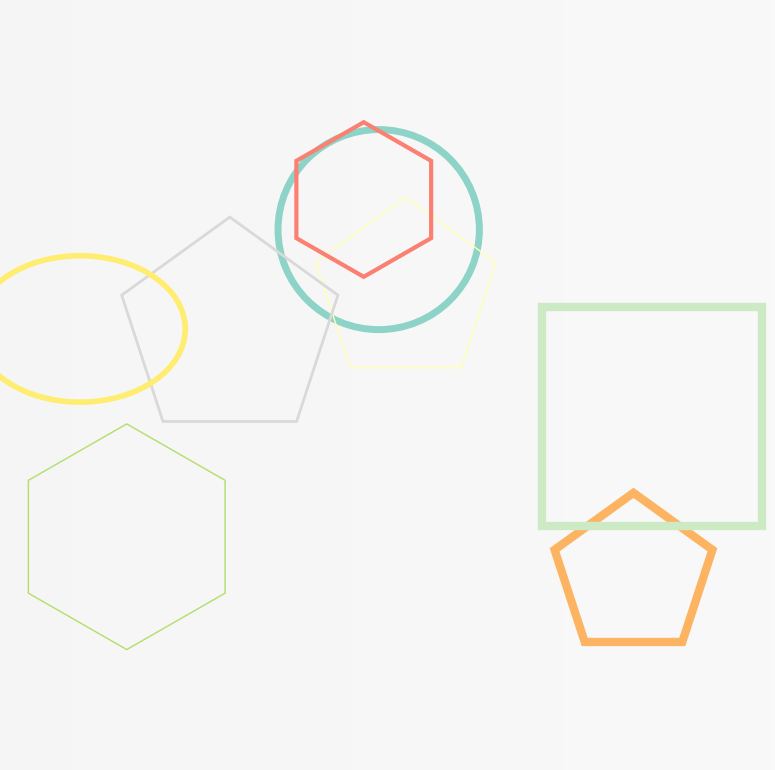[{"shape": "circle", "thickness": 2.5, "radius": 0.65, "center": [0.489, 0.702]}, {"shape": "pentagon", "thickness": 0.5, "radius": 0.61, "center": [0.523, 0.621]}, {"shape": "hexagon", "thickness": 1.5, "radius": 0.5, "center": [0.469, 0.741]}, {"shape": "pentagon", "thickness": 3, "radius": 0.54, "center": [0.817, 0.253]}, {"shape": "hexagon", "thickness": 0.5, "radius": 0.73, "center": [0.164, 0.303]}, {"shape": "pentagon", "thickness": 1, "radius": 0.73, "center": [0.297, 0.571]}, {"shape": "square", "thickness": 3, "radius": 0.71, "center": [0.842, 0.459]}, {"shape": "oval", "thickness": 2, "radius": 0.68, "center": [0.103, 0.573]}]